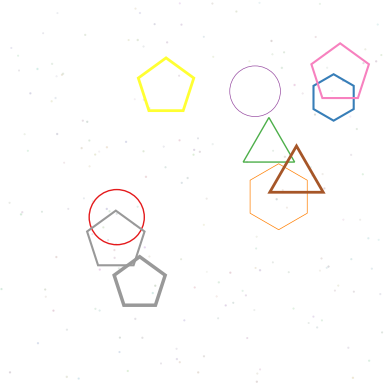[{"shape": "circle", "thickness": 1, "radius": 0.36, "center": [0.303, 0.436]}, {"shape": "hexagon", "thickness": 1.5, "radius": 0.3, "center": [0.867, 0.747]}, {"shape": "triangle", "thickness": 1, "radius": 0.39, "center": [0.698, 0.618]}, {"shape": "circle", "thickness": 0.5, "radius": 0.33, "center": [0.663, 0.763]}, {"shape": "hexagon", "thickness": 0.5, "radius": 0.43, "center": [0.724, 0.489]}, {"shape": "pentagon", "thickness": 2, "radius": 0.38, "center": [0.431, 0.774]}, {"shape": "triangle", "thickness": 2, "radius": 0.4, "center": [0.77, 0.541]}, {"shape": "pentagon", "thickness": 1.5, "radius": 0.39, "center": [0.883, 0.809]}, {"shape": "pentagon", "thickness": 1.5, "radius": 0.39, "center": [0.301, 0.374]}, {"shape": "pentagon", "thickness": 2.5, "radius": 0.35, "center": [0.363, 0.264]}]